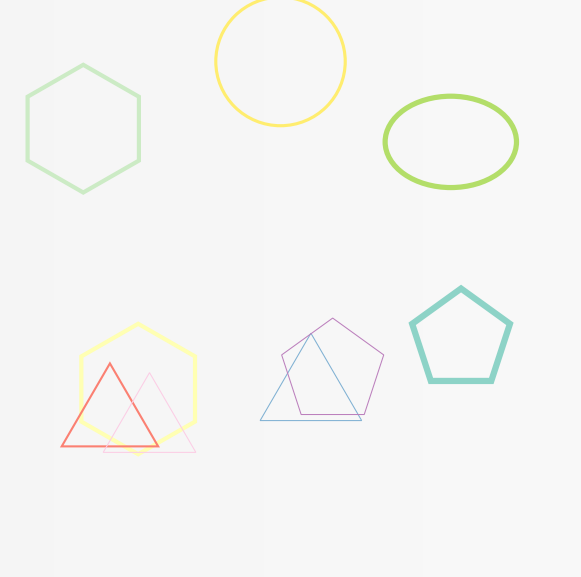[{"shape": "pentagon", "thickness": 3, "radius": 0.44, "center": [0.793, 0.411]}, {"shape": "hexagon", "thickness": 2, "radius": 0.56, "center": [0.238, 0.326]}, {"shape": "triangle", "thickness": 1, "radius": 0.48, "center": [0.189, 0.274]}, {"shape": "triangle", "thickness": 0.5, "radius": 0.5, "center": [0.535, 0.321]}, {"shape": "oval", "thickness": 2.5, "radius": 0.57, "center": [0.776, 0.753]}, {"shape": "triangle", "thickness": 0.5, "radius": 0.46, "center": [0.257, 0.262]}, {"shape": "pentagon", "thickness": 0.5, "radius": 0.46, "center": [0.572, 0.356]}, {"shape": "hexagon", "thickness": 2, "radius": 0.55, "center": [0.143, 0.776]}, {"shape": "circle", "thickness": 1.5, "radius": 0.56, "center": [0.483, 0.893]}]